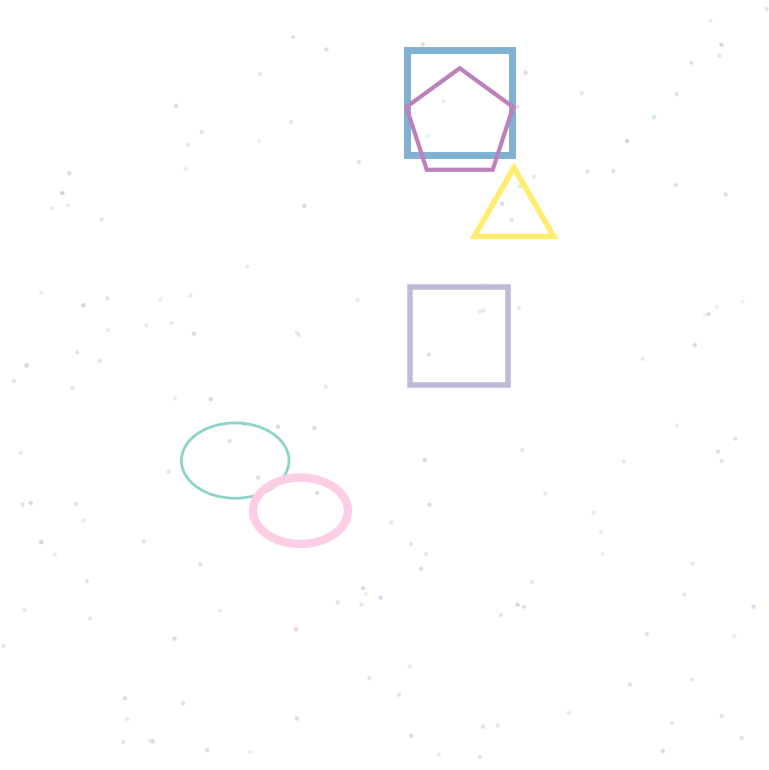[{"shape": "oval", "thickness": 1, "radius": 0.35, "center": [0.305, 0.402]}, {"shape": "square", "thickness": 2, "radius": 0.32, "center": [0.596, 0.563]}, {"shape": "square", "thickness": 2.5, "radius": 0.34, "center": [0.597, 0.867]}, {"shape": "oval", "thickness": 3, "radius": 0.31, "center": [0.39, 0.337]}, {"shape": "pentagon", "thickness": 1.5, "radius": 0.36, "center": [0.597, 0.838]}, {"shape": "triangle", "thickness": 2, "radius": 0.3, "center": [0.667, 0.723]}]